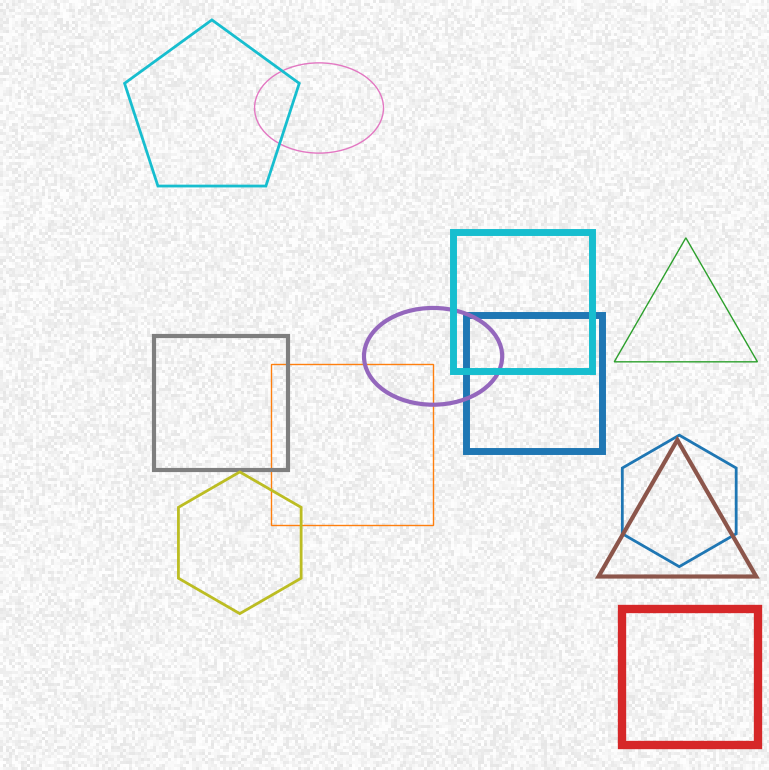[{"shape": "hexagon", "thickness": 1, "radius": 0.43, "center": [0.882, 0.349]}, {"shape": "square", "thickness": 2.5, "radius": 0.44, "center": [0.694, 0.503]}, {"shape": "square", "thickness": 0.5, "radius": 0.52, "center": [0.457, 0.422]}, {"shape": "triangle", "thickness": 0.5, "radius": 0.54, "center": [0.891, 0.584]}, {"shape": "square", "thickness": 3, "radius": 0.44, "center": [0.896, 0.121]}, {"shape": "oval", "thickness": 1.5, "radius": 0.45, "center": [0.562, 0.537]}, {"shape": "triangle", "thickness": 1.5, "radius": 0.59, "center": [0.88, 0.31]}, {"shape": "oval", "thickness": 0.5, "radius": 0.42, "center": [0.414, 0.86]}, {"shape": "square", "thickness": 1.5, "radius": 0.44, "center": [0.287, 0.477]}, {"shape": "hexagon", "thickness": 1, "radius": 0.46, "center": [0.311, 0.295]}, {"shape": "pentagon", "thickness": 1, "radius": 0.6, "center": [0.275, 0.855]}, {"shape": "square", "thickness": 2.5, "radius": 0.45, "center": [0.678, 0.609]}]